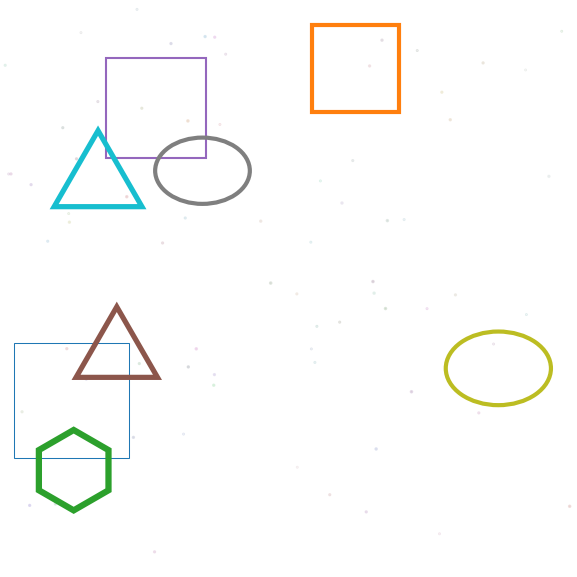[{"shape": "square", "thickness": 0.5, "radius": 0.5, "center": [0.124, 0.305]}, {"shape": "square", "thickness": 2, "radius": 0.38, "center": [0.615, 0.881]}, {"shape": "hexagon", "thickness": 3, "radius": 0.35, "center": [0.128, 0.185]}, {"shape": "square", "thickness": 1, "radius": 0.44, "center": [0.27, 0.812]}, {"shape": "triangle", "thickness": 2.5, "radius": 0.41, "center": [0.202, 0.386]}, {"shape": "oval", "thickness": 2, "radius": 0.41, "center": [0.351, 0.703]}, {"shape": "oval", "thickness": 2, "radius": 0.46, "center": [0.863, 0.361]}, {"shape": "triangle", "thickness": 2.5, "radius": 0.44, "center": [0.17, 0.685]}]